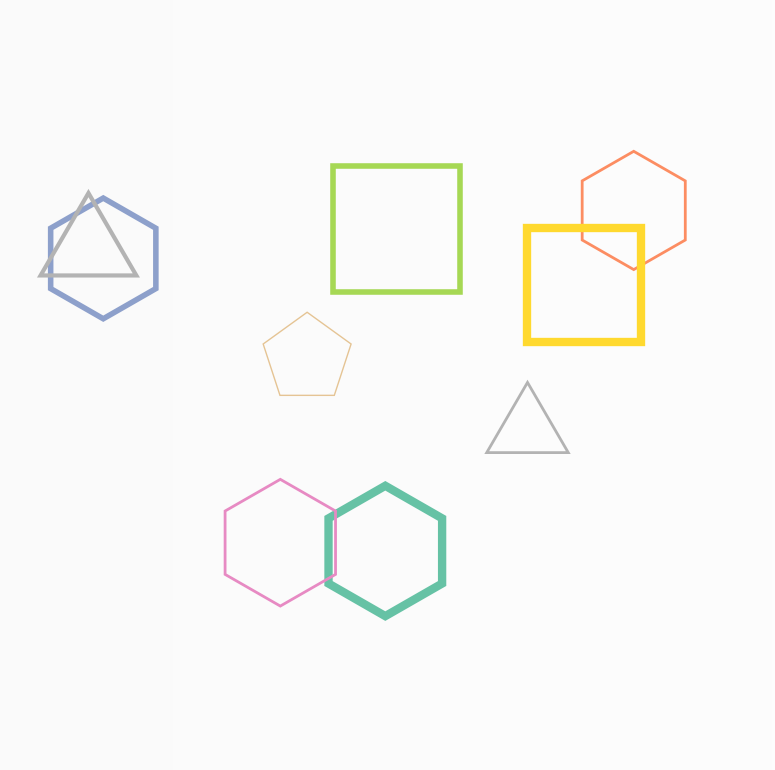[{"shape": "hexagon", "thickness": 3, "radius": 0.42, "center": [0.497, 0.284]}, {"shape": "hexagon", "thickness": 1, "radius": 0.38, "center": [0.818, 0.727]}, {"shape": "hexagon", "thickness": 2, "radius": 0.39, "center": [0.133, 0.664]}, {"shape": "hexagon", "thickness": 1, "radius": 0.41, "center": [0.362, 0.295]}, {"shape": "square", "thickness": 2, "radius": 0.41, "center": [0.511, 0.703]}, {"shape": "square", "thickness": 3, "radius": 0.37, "center": [0.753, 0.63]}, {"shape": "pentagon", "thickness": 0.5, "radius": 0.3, "center": [0.396, 0.535]}, {"shape": "triangle", "thickness": 1, "radius": 0.3, "center": [0.681, 0.443]}, {"shape": "triangle", "thickness": 1.5, "radius": 0.36, "center": [0.114, 0.678]}]